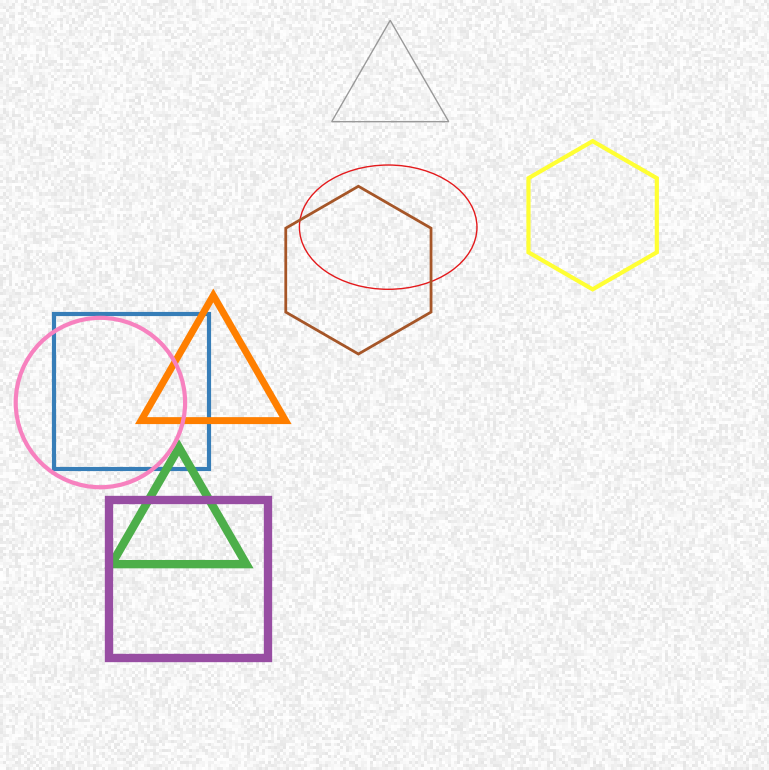[{"shape": "oval", "thickness": 0.5, "radius": 0.58, "center": [0.504, 0.705]}, {"shape": "square", "thickness": 1.5, "radius": 0.5, "center": [0.17, 0.492]}, {"shape": "triangle", "thickness": 3, "radius": 0.51, "center": [0.232, 0.318]}, {"shape": "square", "thickness": 3, "radius": 0.52, "center": [0.245, 0.248]}, {"shape": "triangle", "thickness": 2.5, "radius": 0.54, "center": [0.277, 0.508]}, {"shape": "hexagon", "thickness": 1.5, "radius": 0.48, "center": [0.77, 0.72]}, {"shape": "hexagon", "thickness": 1, "radius": 0.54, "center": [0.465, 0.649]}, {"shape": "circle", "thickness": 1.5, "radius": 0.55, "center": [0.13, 0.477]}, {"shape": "triangle", "thickness": 0.5, "radius": 0.44, "center": [0.507, 0.886]}]